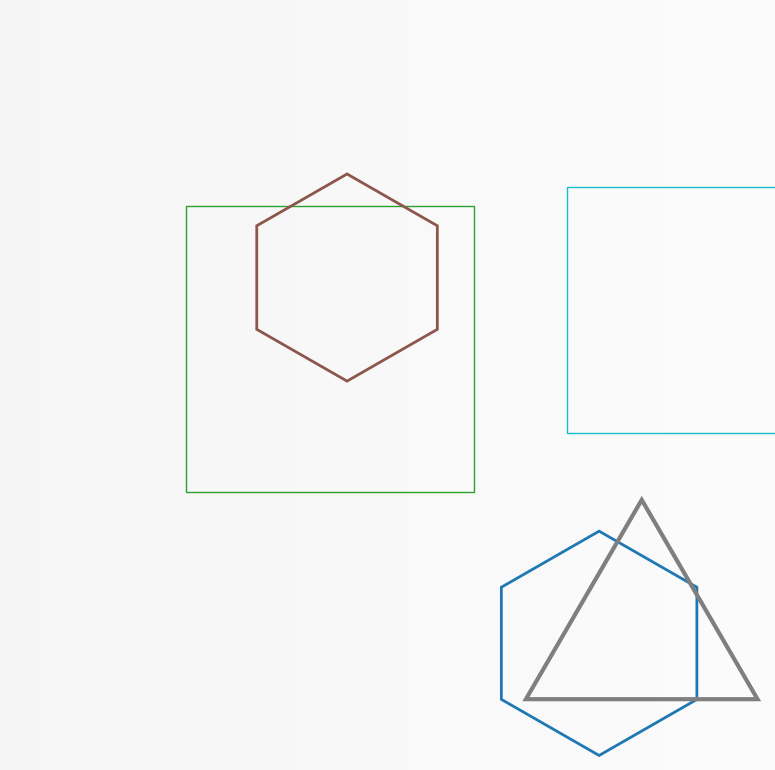[{"shape": "hexagon", "thickness": 1, "radius": 0.73, "center": [0.773, 0.165]}, {"shape": "square", "thickness": 0.5, "radius": 0.93, "center": [0.426, 0.547]}, {"shape": "hexagon", "thickness": 1, "radius": 0.67, "center": [0.448, 0.64]}, {"shape": "triangle", "thickness": 1.5, "radius": 0.86, "center": [0.828, 0.178]}, {"shape": "square", "thickness": 0.5, "radius": 0.8, "center": [0.892, 0.598]}]